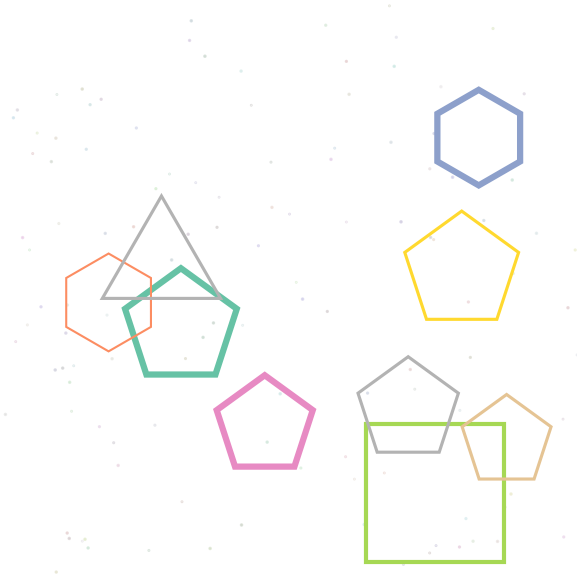[{"shape": "pentagon", "thickness": 3, "radius": 0.51, "center": [0.313, 0.433]}, {"shape": "hexagon", "thickness": 1, "radius": 0.42, "center": [0.188, 0.475]}, {"shape": "hexagon", "thickness": 3, "radius": 0.41, "center": [0.829, 0.761]}, {"shape": "pentagon", "thickness": 3, "radius": 0.44, "center": [0.458, 0.262]}, {"shape": "square", "thickness": 2, "radius": 0.6, "center": [0.753, 0.146]}, {"shape": "pentagon", "thickness": 1.5, "radius": 0.52, "center": [0.799, 0.53]}, {"shape": "pentagon", "thickness": 1.5, "radius": 0.4, "center": [0.877, 0.235]}, {"shape": "pentagon", "thickness": 1.5, "radius": 0.46, "center": [0.707, 0.29]}, {"shape": "triangle", "thickness": 1.5, "radius": 0.59, "center": [0.28, 0.542]}]